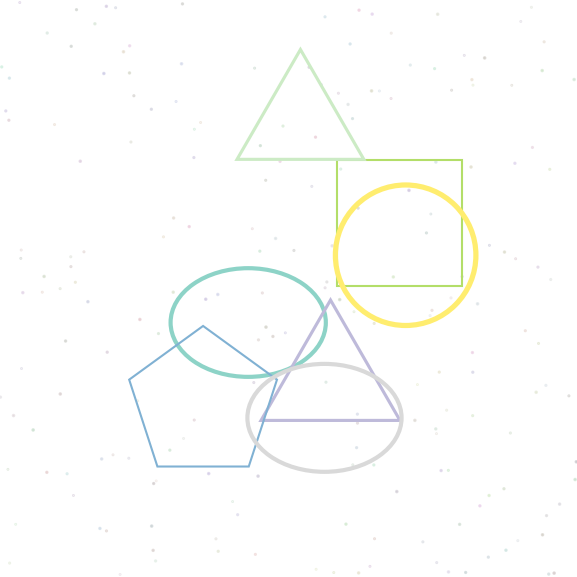[{"shape": "oval", "thickness": 2, "radius": 0.67, "center": [0.43, 0.441]}, {"shape": "triangle", "thickness": 1.5, "radius": 0.69, "center": [0.572, 0.341]}, {"shape": "pentagon", "thickness": 1, "radius": 0.67, "center": [0.352, 0.3]}, {"shape": "square", "thickness": 1, "radius": 0.54, "center": [0.692, 0.613]}, {"shape": "oval", "thickness": 2, "radius": 0.67, "center": [0.562, 0.276]}, {"shape": "triangle", "thickness": 1.5, "radius": 0.63, "center": [0.52, 0.787]}, {"shape": "circle", "thickness": 2.5, "radius": 0.61, "center": [0.702, 0.557]}]